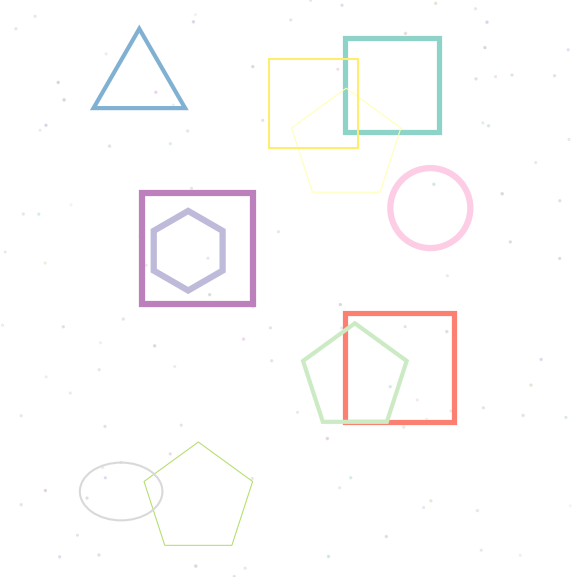[{"shape": "square", "thickness": 2.5, "radius": 0.4, "center": [0.679, 0.852]}, {"shape": "pentagon", "thickness": 0.5, "radius": 0.5, "center": [0.6, 0.747]}, {"shape": "hexagon", "thickness": 3, "radius": 0.34, "center": [0.326, 0.565]}, {"shape": "square", "thickness": 2.5, "radius": 0.47, "center": [0.692, 0.363]}, {"shape": "triangle", "thickness": 2, "radius": 0.46, "center": [0.241, 0.858]}, {"shape": "pentagon", "thickness": 0.5, "radius": 0.49, "center": [0.343, 0.135]}, {"shape": "circle", "thickness": 3, "radius": 0.35, "center": [0.745, 0.639]}, {"shape": "oval", "thickness": 1, "radius": 0.36, "center": [0.21, 0.148]}, {"shape": "square", "thickness": 3, "radius": 0.48, "center": [0.342, 0.569]}, {"shape": "pentagon", "thickness": 2, "radius": 0.47, "center": [0.614, 0.345]}, {"shape": "square", "thickness": 1, "radius": 0.39, "center": [0.543, 0.82]}]